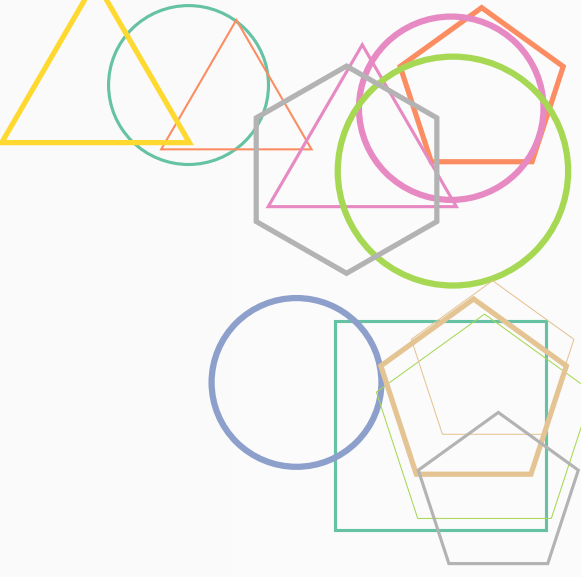[{"shape": "square", "thickness": 1.5, "radius": 0.91, "center": [0.757, 0.263]}, {"shape": "circle", "thickness": 1.5, "radius": 0.69, "center": [0.324, 0.852]}, {"shape": "triangle", "thickness": 1, "radius": 0.75, "center": [0.407, 0.815]}, {"shape": "pentagon", "thickness": 2.5, "radius": 0.74, "center": [0.829, 0.838]}, {"shape": "circle", "thickness": 3, "radius": 0.73, "center": [0.51, 0.337]}, {"shape": "triangle", "thickness": 1.5, "radius": 0.93, "center": [0.623, 0.735]}, {"shape": "circle", "thickness": 3, "radius": 0.79, "center": [0.776, 0.812]}, {"shape": "circle", "thickness": 3, "radius": 0.99, "center": [0.779, 0.703]}, {"shape": "pentagon", "thickness": 0.5, "radius": 0.98, "center": [0.834, 0.26]}, {"shape": "triangle", "thickness": 2.5, "radius": 0.93, "center": [0.164, 0.845]}, {"shape": "pentagon", "thickness": 2.5, "radius": 0.84, "center": [0.815, 0.314]}, {"shape": "pentagon", "thickness": 0.5, "radius": 0.74, "center": [0.848, 0.366]}, {"shape": "hexagon", "thickness": 2.5, "radius": 0.9, "center": [0.596, 0.705]}, {"shape": "pentagon", "thickness": 1.5, "radius": 0.72, "center": [0.857, 0.14]}]